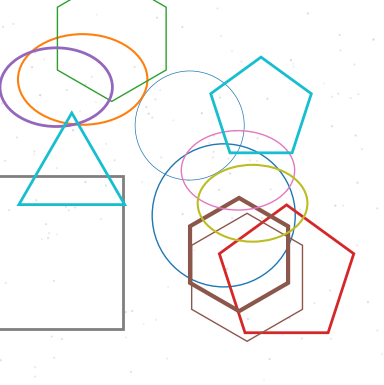[{"shape": "circle", "thickness": 1, "radius": 0.93, "center": [0.581, 0.441]}, {"shape": "circle", "thickness": 0.5, "radius": 0.71, "center": [0.493, 0.674]}, {"shape": "oval", "thickness": 1.5, "radius": 0.84, "center": [0.215, 0.794]}, {"shape": "hexagon", "thickness": 1, "radius": 0.82, "center": [0.29, 0.9]}, {"shape": "pentagon", "thickness": 2, "radius": 0.92, "center": [0.744, 0.284]}, {"shape": "oval", "thickness": 2, "radius": 0.73, "center": [0.146, 0.774]}, {"shape": "hexagon", "thickness": 3, "radius": 0.74, "center": [0.621, 0.339]}, {"shape": "hexagon", "thickness": 1, "radius": 0.83, "center": [0.642, 0.28]}, {"shape": "oval", "thickness": 1, "radius": 0.74, "center": [0.618, 0.558]}, {"shape": "square", "thickness": 2, "radius": 0.99, "center": [0.12, 0.343]}, {"shape": "oval", "thickness": 1.5, "radius": 0.71, "center": [0.656, 0.472]}, {"shape": "triangle", "thickness": 2, "radius": 0.79, "center": [0.186, 0.548]}, {"shape": "pentagon", "thickness": 2, "radius": 0.69, "center": [0.678, 0.714]}]